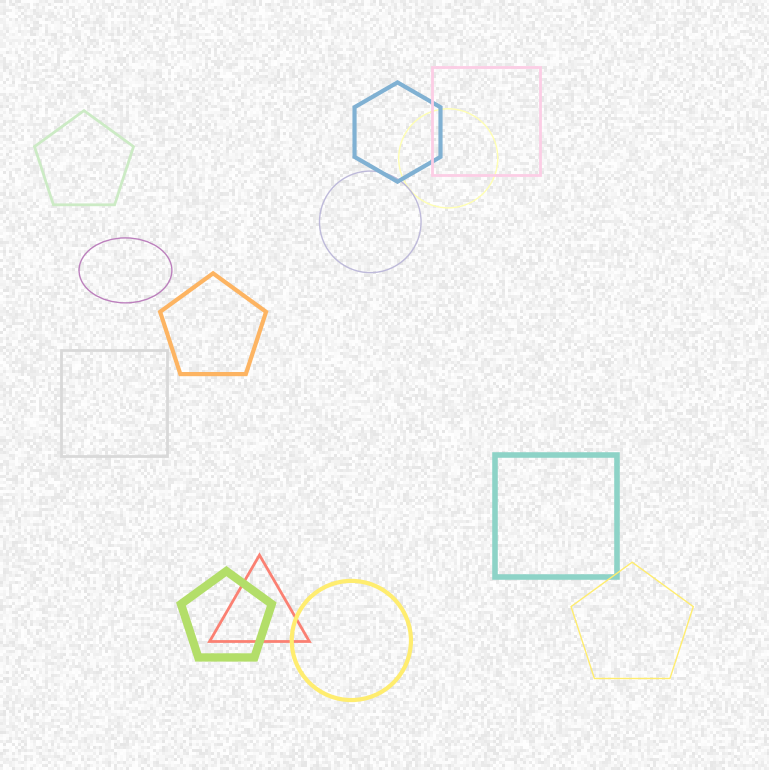[{"shape": "square", "thickness": 2, "radius": 0.4, "center": [0.722, 0.33]}, {"shape": "circle", "thickness": 0.5, "radius": 0.32, "center": [0.582, 0.794]}, {"shape": "circle", "thickness": 0.5, "radius": 0.33, "center": [0.481, 0.712]}, {"shape": "triangle", "thickness": 1, "radius": 0.37, "center": [0.337, 0.204]}, {"shape": "hexagon", "thickness": 1.5, "radius": 0.32, "center": [0.516, 0.829]}, {"shape": "pentagon", "thickness": 1.5, "radius": 0.36, "center": [0.277, 0.573]}, {"shape": "pentagon", "thickness": 3, "radius": 0.31, "center": [0.294, 0.196]}, {"shape": "square", "thickness": 1, "radius": 0.35, "center": [0.631, 0.843]}, {"shape": "square", "thickness": 1, "radius": 0.34, "center": [0.148, 0.477]}, {"shape": "oval", "thickness": 0.5, "radius": 0.3, "center": [0.163, 0.649]}, {"shape": "pentagon", "thickness": 1, "radius": 0.34, "center": [0.109, 0.789]}, {"shape": "circle", "thickness": 1.5, "radius": 0.39, "center": [0.456, 0.168]}, {"shape": "pentagon", "thickness": 0.5, "radius": 0.42, "center": [0.821, 0.186]}]